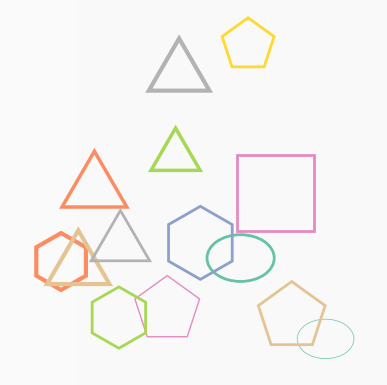[{"shape": "oval", "thickness": 0.5, "radius": 0.37, "center": [0.84, 0.12]}, {"shape": "oval", "thickness": 2, "radius": 0.43, "center": [0.621, 0.33]}, {"shape": "triangle", "thickness": 2.5, "radius": 0.48, "center": [0.244, 0.511]}, {"shape": "hexagon", "thickness": 3, "radius": 0.37, "center": [0.158, 0.321]}, {"shape": "hexagon", "thickness": 2, "radius": 0.47, "center": [0.517, 0.369]}, {"shape": "pentagon", "thickness": 1, "radius": 0.44, "center": [0.432, 0.196]}, {"shape": "square", "thickness": 2, "radius": 0.5, "center": [0.71, 0.498]}, {"shape": "hexagon", "thickness": 2, "radius": 0.4, "center": [0.307, 0.175]}, {"shape": "triangle", "thickness": 2.5, "radius": 0.37, "center": [0.453, 0.594]}, {"shape": "pentagon", "thickness": 2, "radius": 0.35, "center": [0.64, 0.883]}, {"shape": "triangle", "thickness": 3, "radius": 0.46, "center": [0.202, 0.309]}, {"shape": "pentagon", "thickness": 2, "radius": 0.45, "center": [0.753, 0.178]}, {"shape": "triangle", "thickness": 2, "radius": 0.44, "center": [0.311, 0.366]}, {"shape": "triangle", "thickness": 3, "radius": 0.45, "center": [0.462, 0.81]}]